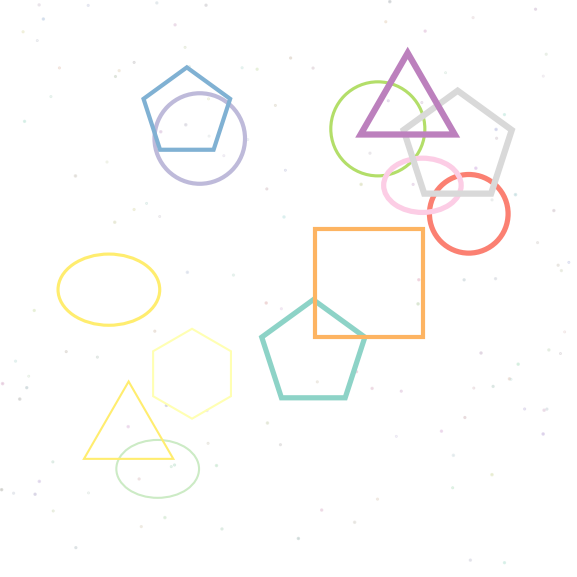[{"shape": "pentagon", "thickness": 2.5, "radius": 0.47, "center": [0.543, 0.386]}, {"shape": "hexagon", "thickness": 1, "radius": 0.39, "center": [0.333, 0.352]}, {"shape": "circle", "thickness": 2, "radius": 0.39, "center": [0.346, 0.759]}, {"shape": "circle", "thickness": 2.5, "radius": 0.34, "center": [0.812, 0.629]}, {"shape": "pentagon", "thickness": 2, "radius": 0.39, "center": [0.324, 0.804]}, {"shape": "square", "thickness": 2, "radius": 0.47, "center": [0.639, 0.509]}, {"shape": "circle", "thickness": 1.5, "radius": 0.41, "center": [0.654, 0.776]}, {"shape": "oval", "thickness": 2.5, "radius": 0.34, "center": [0.731, 0.678]}, {"shape": "pentagon", "thickness": 3, "radius": 0.49, "center": [0.792, 0.744]}, {"shape": "triangle", "thickness": 3, "radius": 0.47, "center": [0.706, 0.813]}, {"shape": "oval", "thickness": 1, "radius": 0.36, "center": [0.273, 0.187]}, {"shape": "oval", "thickness": 1.5, "radius": 0.44, "center": [0.189, 0.498]}, {"shape": "triangle", "thickness": 1, "radius": 0.45, "center": [0.223, 0.249]}]